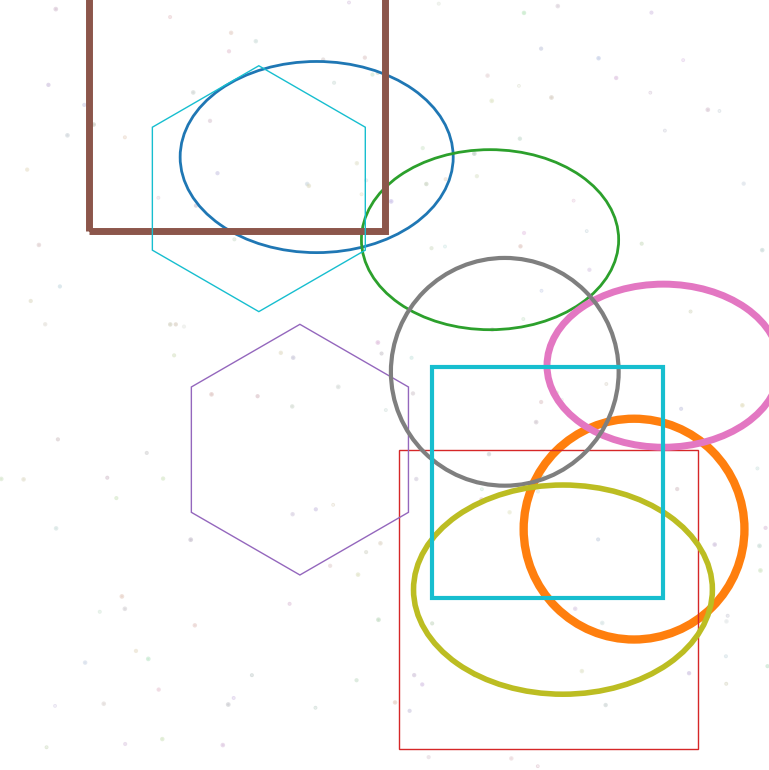[{"shape": "oval", "thickness": 1, "radius": 0.89, "center": [0.411, 0.796]}, {"shape": "circle", "thickness": 3, "radius": 0.72, "center": [0.823, 0.313]}, {"shape": "oval", "thickness": 1, "radius": 0.84, "center": [0.636, 0.689]}, {"shape": "square", "thickness": 0.5, "radius": 0.97, "center": [0.712, 0.221]}, {"shape": "hexagon", "thickness": 0.5, "radius": 0.81, "center": [0.389, 0.416]}, {"shape": "square", "thickness": 2.5, "radius": 0.96, "center": [0.308, 0.892]}, {"shape": "oval", "thickness": 2.5, "radius": 0.76, "center": [0.862, 0.525]}, {"shape": "circle", "thickness": 1.5, "radius": 0.74, "center": [0.656, 0.517]}, {"shape": "oval", "thickness": 2, "radius": 0.97, "center": [0.731, 0.234]}, {"shape": "square", "thickness": 1.5, "radius": 0.75, "center": [0.711, 0.374]}, {"shape": "hexagon", "thickness": 0.5, "radius": 0.8, "center": [0.336, 0.755]}]